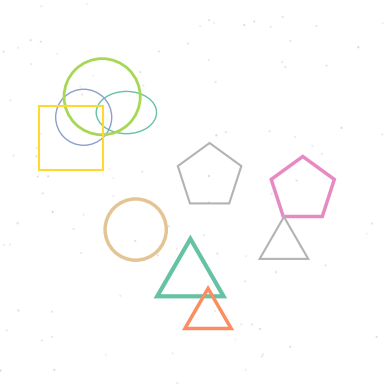[{"shape": "oval", "thickness": 1, "radius": 0.39, "center": [0.328, 0.708]}, {"shape": "triangle", "thickness": 3, "radius": 0.5, "center": [0.495, 0.28]}, {"shape": "triangle", "thickness": 2.5, "radius": 0.35, "center": [0.54, 0.181]}, {"shape": "circle", "thickness": 1, "radius": 0.36, "center": [0.217, 0.695]}, {"shape": "pentagon", "thickness": 2.5, "radius": 0.43, "center": [0.786, 0.507]}, {"shape": "circle", "thickness": 2, "radius": 0.49, "center": [0.265, 0.749]}, {"shape": "square", "thickness": 1.5, "radius": 0.41, "center": [0.185, 0.642]}, {"shape": "circle", "thickness": 2.5, "radius": 0.4, "center": [0.352, 0.404]}, {"shape": "pentagon", "thickness": 1.5, "radius": 0.43, "center": [0.544, 0.542]}, {"shape": "triangle", "thickness": 1.5, "radius": 0.36, "center": [0.737, 0.364]}]